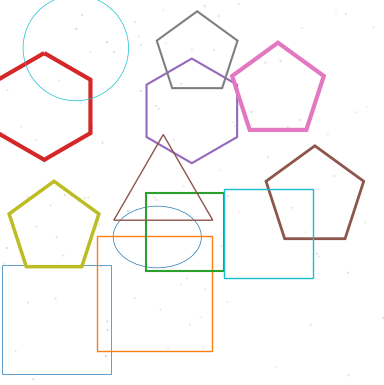[{"shape": "oval", "thickness": 0.5, "radius": 0.57, "center": [0.409, 0.384]}, {"shape": "square", "thickness": 0.5, "radius": 0.71, "center": [0.147, 0.171]}, {"shape": "square", "thickness": 1, "radius": 0.75, "center": [0.402, 0.238]}, {"shape": "square", "thickness": 1.5, "radius": 0.5, "center": [0.48, 0.397]}, {"shape": "hexagon", "thickness": 3, "radius": 0.69, "center": [0.115, 0.724]}, {"shape": "hexagon", "thickness": 1.5, "radius": 0.68, "center": [0.498, 0.712]}, {"shape": "pentagon", "thickness": 2, "radius": 0.67, "center": [0.818, 0.488]}, {"shape": "triangle", "thickness": 1, "radius": 0.74, "center": [0.424, 0.502]}, {"shape": "pentagon", "thickness": 3, "radius": 0.63, "center": [0.722, 0.764]}, {"shape": "pentagon", "thickness": 1.5, "radius": 0.55, "center": [0.512, 0.86]}, {"shape": "pentagon", "thickness": 2.5, "radius": 0.61, "center": [0.14, 0.407]}, {"shape": "circle", "thickness": 0.5, "radius": 0.69, "center": [0.197, 0.875]}, {"shape": "square", "thickness": 1, "radius": 0.58, "center": [0.697, 0.394]}]